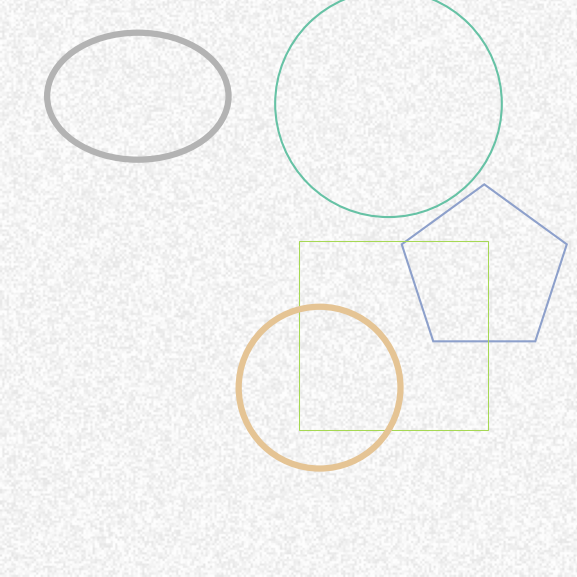[{"shape": "circle", "thickness": 1, "radius": 0.98, "center": [0.673, 0.819]}, {"shape": "pentagon", "thickness": 1, "radius": 0.75, "center": [0.839, 0.53]}, {"shape": "square", "thickness": 0.5, "radius": 0.82, "center": [0.682, 0.419]}, {"shape": "circle", "thickness": 3, "radius": 0.7, "center": [0.553, 0.328]}, {"shape": "oval", "thickness": 3, "radius": 0.79, "center": [0.239, 0.833]}]